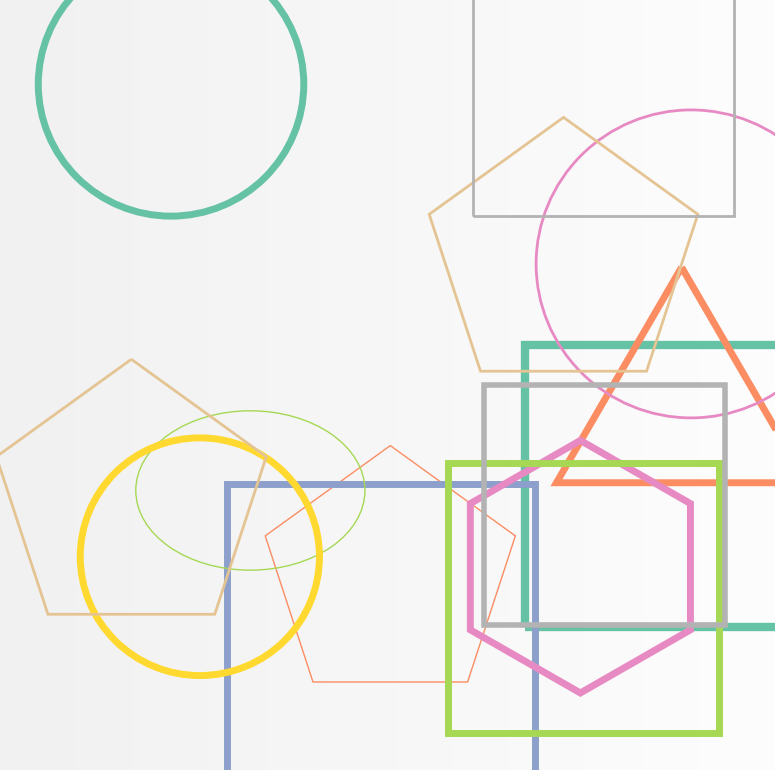[{"shape": "circle", "thickness": 2.5, "radius": 0.86, "center": [0.221, 0.891]}, {"shape": "square", "thickness": 3, "radius": 0.92, "center": [0.861, 0.369]}, {"shape": "pentagon", "thickness": 0.5, "radius": 0.85, "center": [0.504, 0.252]}, {"shape": "triangle", "thickness": 2.5, "radius": 0.93, "center": [0.88, 0.466]}, {"shape": "square", "thickness": 2.5, "radius": 0.99, "center": [0.492, 0.173]}, {"shape": "hexagon", "thickness": 2.5, "radius": 0.82, "center": [0.749, 0.264]}, {"shape": "circle", "thickness": 1, "radius": 1.0, "center": [0.892, 0.657]}, {"shape": "oval", "thickness": 0.5, "radius": 0.74, "center": [0.323, 0.363]}, {"shape": "square", "thickness": 2.5, "radius": 0.88, "center": [0.753, 0.224]}, {"shape": "circle", "thickness": 2.5, "radius": 0.77, "center": [0.258, 0.277]}, {"shape": "pentagon", "thickness": 1, "radius": 0.91, "center": [0.727, 0.665]}, {"shape": "pentagon", "thickness": 1, "radius": 0.92, "center": [0.169, 0.35]}, {"shape": "square", "thickness": 2, "radius": 0.78, "center": [0.78, 0.344]}, {"shape": "square", "thickness": 1, "radius": 0.84, "center": [0.779, 0.889]}]